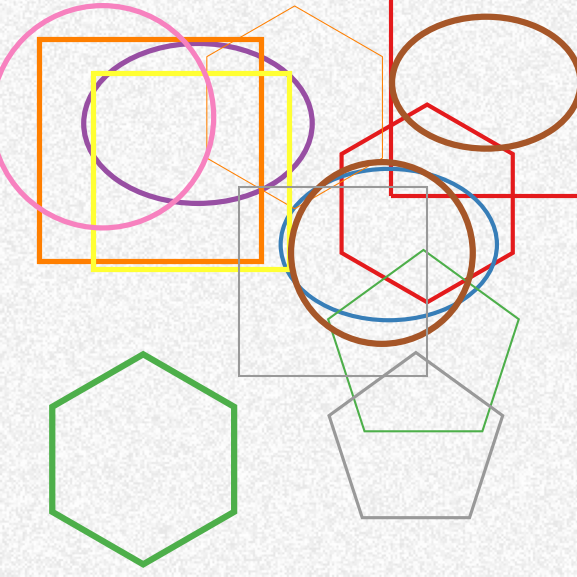[{"shape": "square", "thickness": 2, "radius": 0.97, "center": [0.872, 0.854]}, {"shape": "hexagon", "thickness": 2, "radius": 0.86, "center": [0.74, 0.647]}, {"shape": "oval", "thickness": 2, "radius": 0.94, "center": [0.673, 0.576]}, {"shape": "hexagon", "thickness": 3, "radius": 0.91, "center": [0.248, 0.204]}, {"shape": "pentagon", "thickness": 1, "radius": 0.87, "center": [0.733, 0.393]}, {"shape": "oval", "thickness": 2.5, "radius": 0.99, "center": [0.343, 0.785]}, {"shape": "hexagon", "thickness": 0.5, "radius": 0.88, "center": [0.51, 0.813]}, {"shape": "square", "thickness": 2.5, "radius": 0.96, "center": [0.259, 0.739]}, {"shape": "square", "thickness": 2.5, "radius": 0.85, "center": [0.331, 0.703]}, {"shape": "oval", "thickness": 3, "radius": 0.82, "center": [0.842, 0.856]}, {"shape": "circle", "thickness": 3, "radius": 0.79, "center": [0.661, 0.561]}, {"shape": "circle", "thickness": 2.5, "radius": 0.96, "center": [0.178, 0.797]}, {"shape": "pentagon", "thickness": 1.5, "radius": 0.79, "center": [0.72, 0.231]}, {"shape": "square", "thickness": 1, "radius": 0.81, "center": [0.577, 0.512]}]